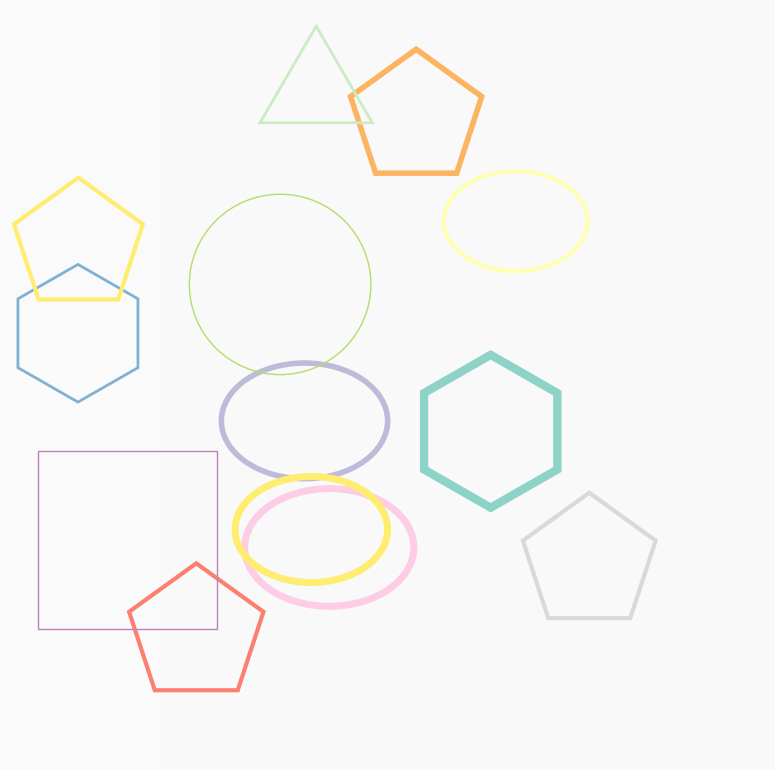[{"shape": "hexagon", "thickness": 3, "radius": 0.5, "center": [0.633, 0.44]}, {"shape": "oval", "thickness": 1.5, "radius": 0.46, "center": [0.665, 0.713]}, {"shape": "oval", "thickness": 2, "radius": 0.54, "center": [0.393, 0.453]}, {"shape": "pentagon", "thickness": 1.5, "radius": 0.46, "center": [0.253, 0.177]}, {"shape": "hexagon", "thickness": 1, "radius": 0.45, "center": [0.101, 0.567]}, {"shape": "pentagon", "thickness": 2, "radius": 0.44, "center": [0.537, 0.847]}, {"shape": "circle", "thickness": 0.5, "radius": 0.59, "center": [0.361, 0.631]}, {"shape": "oval", "thickness": 2.5, "radius": 0.55, "center": [0.425, 0.289]}, {"shape": "pentagon", "thickness": 1.5, "radius": 0.45, "center": [0.76, 0.27]}, {"shape": "square", "thickness": 0.5, "radius": 0.58, "center": [0.164, 0.299]}, {"shape": "triangle", "thickness": 1, "radius": 0.42, "center": [0.408, 0.882]}, {"shape": "oval", "thickness": 2.5, "radius": 0.49, "center": [0.402, 0.312]}, {"shape": "pentagon", "thickness": 1.5, "radius": 0.44, "center": [0.101, 0.682]}]